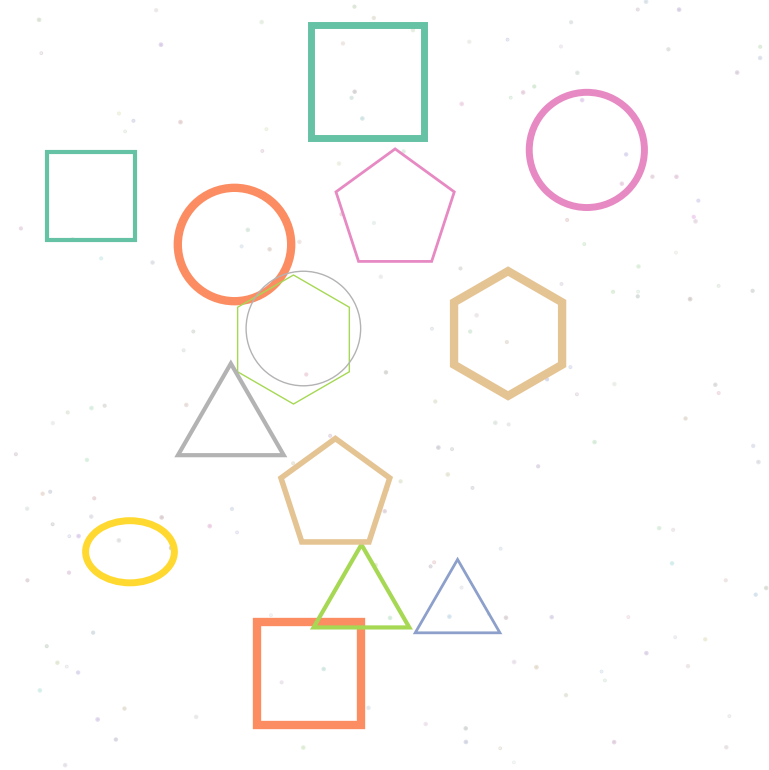[{"shape": "square", "thickness": 1.5, "radius": 0.29, "center": [0.118, 0.745]}, {"shape": "square", "thickness": 2.5, "radius": 0.37, "center": [0.478, 0.895]}, {"shape": "circle", "thickness": 3, "radius": 0.37, "center": [0.305, 0.682]}, {"shape": "square", "thickness": 3, "radius": 0.34, "center": [0.401, 0.125]}, {"shape": "triangle", "thickness": 1, "radius": 0.32, "center": [0.594, 0.21]}, {"shape": "circle", "thickness": 2.5, "radius": 0.37, "center": [0.762, 0.805]}, {"shape": "pentagon", "thickness": 1, "radius": 0.4, "center": [0.513, 0.726]}, {"shape": "triangle", "thickness": 1.5, "radius": 0.36, "center": [0.469, 0.221]}, {"shape": "hexagon", "thickness": 0.5, "radius": 0.42, "center": [0.381, 0.559]}, {"shape": "oval", "thickness": 2.5, "radius": 0.29, "center": [0.169, 0.283]}, {"shape": "pentagon", "thickness": 2, "radius": 0.37, "center": [0.436, 0.356]}, {"shape": "hexagon", "thickness": 3, "radius": 0.41, "center": [0.66, 0.567]}, {"shape": "triangle", "thickness": 1.5, "radius": 0.4, "center": [0.3, 0.449]}, {"shape": "circle", "thickness": 0.5, "radius": 0.37, "center": [0.394, 0.573]}]